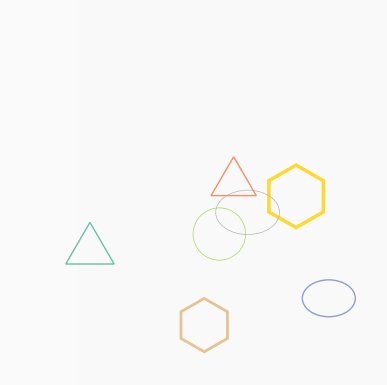[{"shape": "triangle", "thickness": 1, "radius": 0.36, "center": [0.232, 0.35]}, {"shape": "triangle", "thickness": 1, "radius": 0.34, "center": [0.603, 0.526]}, {"shape": "oval", "thickness": 1, "radius": 0.34, "center": [0.849, 0.225]}, {"shape": "circle", "thickness": 0.5, "radius": 0.34, "center": [0.566, 0.392]}, {"shape": "hexagon", "thickness": 2.5, "radius": 0.41, "center": [0.764, 0.49]}, {"shape": "hexagon", "thickness": 2, "radius": 0.35, "center": [0.527, 0.156]}, {"shape": "oval", "thickness": 0.5, "radius": 0.41, "center": [0.639, 0.448]}]